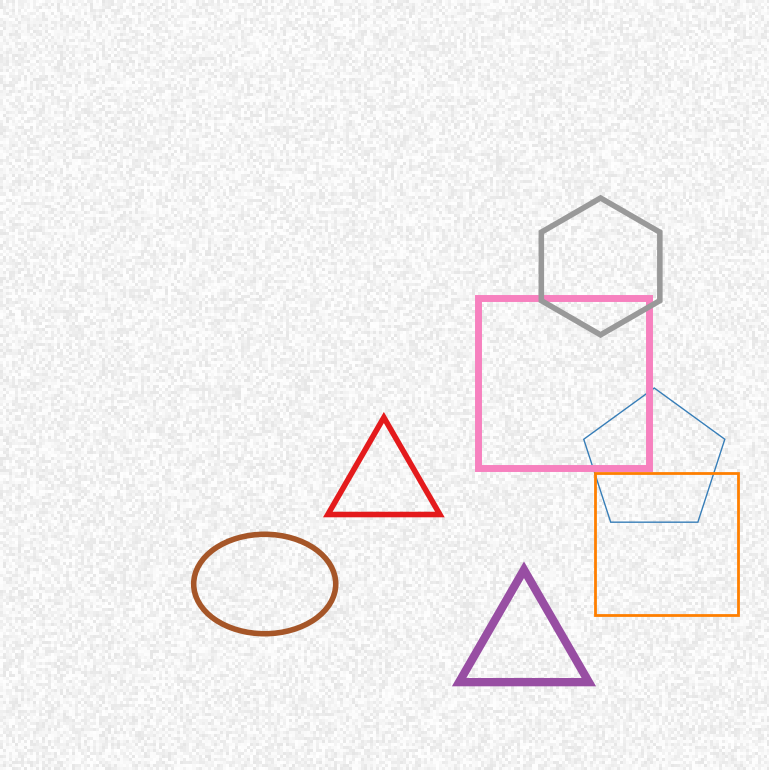[{"shape": "triangle", "thickness": 2, "radius": 0.42, "center": [0.499, 0.374]}, {"shape": "pentagon", "thickness": 0.5, "radius": 0.48, "center": [0.85, 0.4]}, {"shape": "triangle", "thickness": 3, "radius": 0.49, "center": [0.681, 0.163]}, {"shape": "square", "thickness": 1, "radius": 0.46, "center": [0.866, 0.294]}, {"shape": "oval", "thickness": 2, "radius": 0.46, "center": [0.344, 0.242]}, {"shape": "square", "thickness": 2.5, "radius": 0.55, "center": [0.731, 0.503]}, {"shape": "hexagon", "thickness": 2, "radius": 0.44, "center": [0.78, 0.654]}]